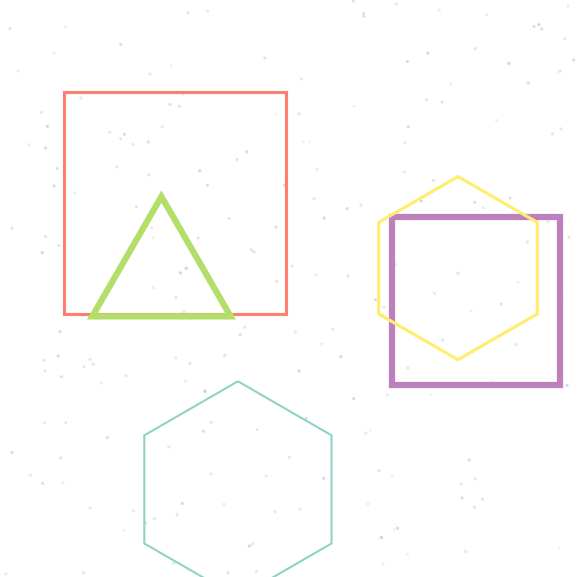[{"shape": "hexagon", "thickness": 1, "radius": 0.94, "center": [0.412, 0.152]}, {"shape": "square", "thickness": 1.5, "radius": 0.96, "center": [0.303, 0.648]}, {"shape": "triangle", "thickness": 3, "radius": 0.69, "center": [0.28, 0.52]}, {"shape": "square", "thickness": 3, "radius": 0.73, "center": [0.824, 0.478]}, {"shape": "hexagon", "thickness": 1.5, "radius": 0.79, "center": [0.793, 0.535]}]